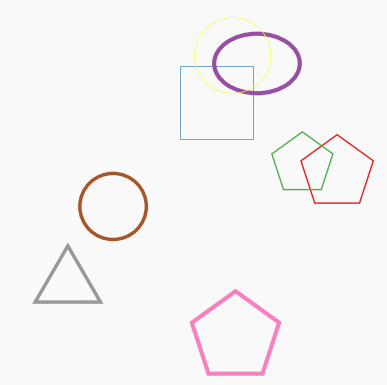[{"shape": "pentagon", "thickness": 1, "radius": 0.49, "center": [0.87, 0.552]}, {"shape": "square", "thickness": 0.5, "radius": 0.47, "center": [0.559, 0.734]}, {"shape": "pentagon", "thickness": 1, "radius": 0.41, "center": [0.78, 0.575]}, {"shape": "oval", "thickness": 3, "radius": 0.55, "center": [0.663, 0.835]}, {"shape": "circle", "thickness": 0.5, "radius": 0.49, "center": [0.6, 0.856]}, {"shape": "circle", "thickness": 2.5, "radius": 0.43, "center": [0.292, 0.464]}, {"shape": "pentagon", "thickness": 3, "radius": 0.59, "center": [0.608, 0.125]}, {"shape": "triangle", "thickness": 2.5, "radius": 0.49, "center": [0.175, 0.264]}]